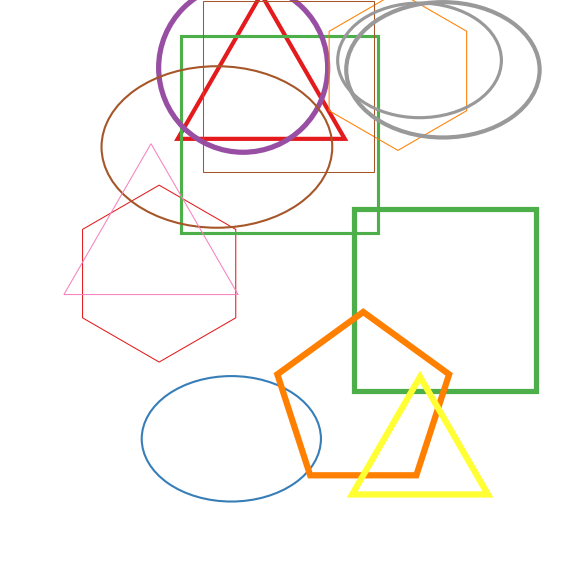[{"shape": "hexagon", "thickness": 0.5, "radius": 0.77, "center": [0.276, 0.525]}, {"shape": "triangle", "thickness": 2, "radius": 0.84, "center": [0.452, 0.842]}, {"shape": "oval", "thickness": 1, "radius": 0.78, "center": [0.401, 0.239]}, {"shape": "square", "thickness": 2.5, "radius": 0.79, "center": [0.771, 0.48]}, {"shape": "square", "thickness": 1.5, "radius": 0.85, "center": [0.484, 0.766]}, {"shape": "circle", "thickness": 2.5, "radius": 0.73, "center": [0.421, 0.882]}, {"shape": "hexagon", "thickness": 0.5, "radius": 0.69, "center": [0.689, 0.876]}, {"shape": "pentagon", "thickness": 3, "radius": 0.78, "center": [0.629, 0.303]}, {"shape": "triangle", "thickness": 3, "radius": 0.68, "center": [0.727, 0.211]}, {"shape": "oval", "thickness": 1, "radius": 1.0, "center": [0.376, 0.745]}, {"shape": "square", "thickness": 0.5, "radius": 0.74, "center": [0.5, 0.849]}, {"shape": "triangle", "thickness": 0.5, "radius": 0.87, "center": [0.261, 0.576]}, {"shape": "oval", "thickness": 1.5, "radius": 0.71, "center": [0.726, 0.895]}, {"shape": "oval", "thickness": 2, "radius": 0.84, "center": [0.767, 0.878]}]